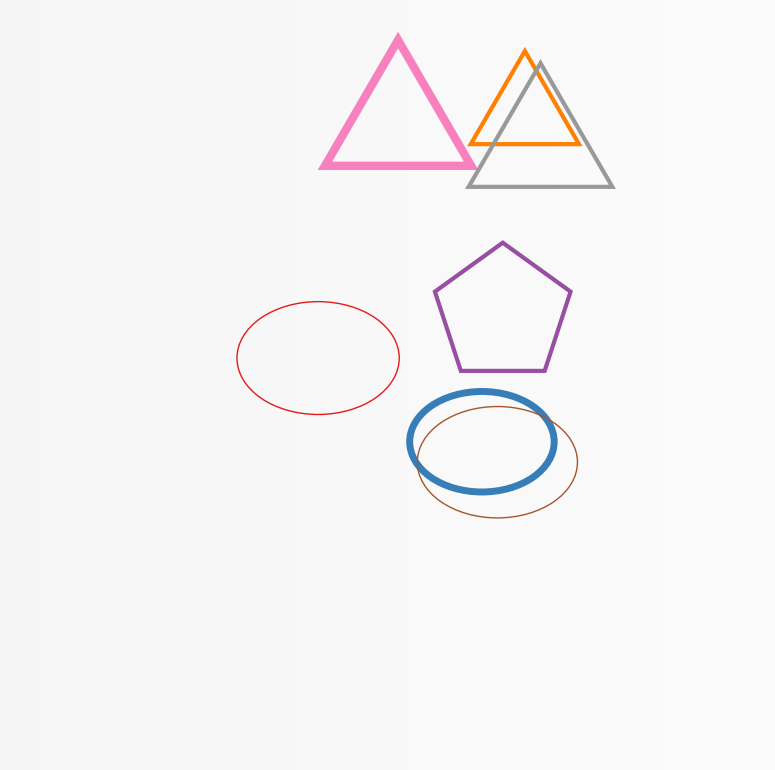[{"shape": "oval", "thickness": 0.5, "radius": 0.52, "center": [0.41, 0.535]}, {"shape": "oval", "thickness": 2.5, "radius": 0.47, "center": [0.622, 0.426]}, {"shape": "pentagon", "thickness": 1.5, "radius": 0.46, "center": [0.649, 0.593]}, {"shape": "triangle", "thickness": 1.5, "radius": 0.4, "center": [0.677, 0.853]}, {"shape": "oval", "thickness": 0.5, "radius": 0.52, "center": [0.642, 0.4]}, {"shape": "triangle", "thickness": 3, "radius": 0.54, "center": [0.514, 0.839]}, {"shape": "triangle", "thickness": 1.5, "radius": 0.54, "center": [0.697, 0.811]}]